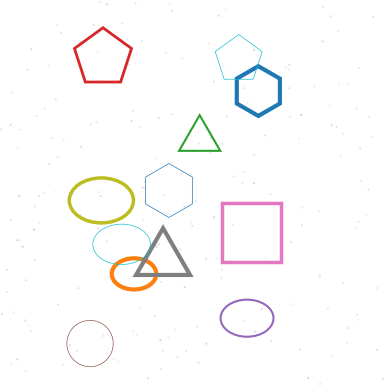[{"shape": "hexagon", "thickness": 3, "radius": 0.32, "center": [0.671, 0.763]}, {"shape": "hexagon", "thickness": 0.5, "radius": 0.35, "center": [0.439, 0.505]}, {"shape": "oval", "thickness": 3, "radius": 0.29, "center": [0.348, 0.289]}, {"shape": "triangle", "thickness": 1.5, "radius": 0.31, "center": [0.519, 0.639]}, {"shape": "pentagon", "thickness": 2, "radius": 0.39, "center": [0.267, 0.85]}, {"shape": "oval", "thickness": 1.5, "radius": 0.34, "center": [0.642, 0.174]}, {"shape": "circle", "thickness": 0.5, "radius": 0.3, "center": [0.234, 0.108]}, {"shape": "square", "thickness": 2.5, "radius": 0.38, "center": [0.652, 0.397]}, {"shape": "triangle", "thickness": 3, "radius": 0.4, "center": [0.424, 0.326]}, {"shape": "oval", "thickness": 2.5, "radius": 0.42, "center": [0.263, 0.479]}, {"shape": "pentagon", "thickness": 0.5, "radius": 0.32, "center": [0.62, 0.846]}, {"shape": "oval", "thickness": 0.5, "radius": 0.37, "center": [0.316, 0.365]}]